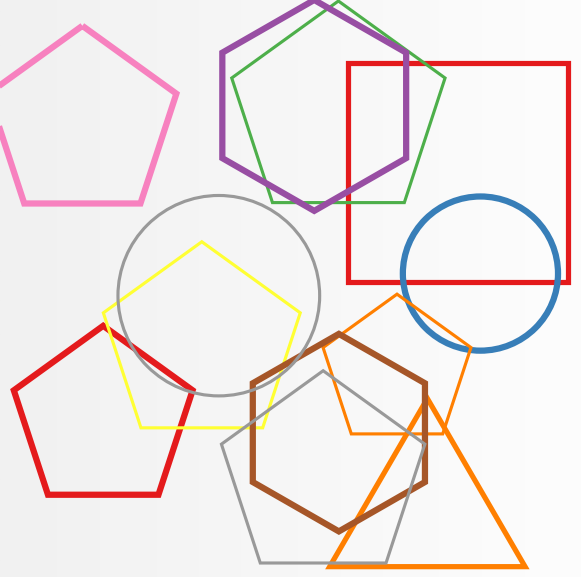[{"shape": "square", "thickness": 2.5, "radius": 0.95, "center": [0.788, 0.701]}, {"shape": "pentagon", "thickness": 3, "radius": 0.81, "center": [0.178, 0.273]}, {"shape": "circle", "thickness": 3, "radius": 0.67, "center": [0.827, 0.525]}, {"shape": "pentagon", "thickness": 1.5, "radius": 0.96, "center": [0.582, 0.804]}, {"shape": "hexagon", "thickness": 3, "radius": 0.91, "center": [0.541, 0.817]}, {"shape": "triangle", "thickness": 2.5, "radius": 0.97, "center": [0.735, 0.115]}, {"shape": "pentagon", "thickness": 1.5, "radius": 0.67, "center": [0.683, 0.356]}, {"shape": "pentagon", "thickness": 1.5, "radius": 0.89, "center": [0.347, 0.402]}, {"shape": "hexagon", "thickness": 3, "radius": 0.86, "center": [0.583, 0.25]}, {"shape": "pentagon", "thickness": 3, "radius": 0.85, "center": [0.142, 0.784]}, {"shape": "circle", "thickness": 1.5, "radius": 0.87, "center": [0.376, 0.487]}, {"shape": "pentagon", "thickness": 1.5, "radius": 0.92, "center": [0.556, 0.173]}]